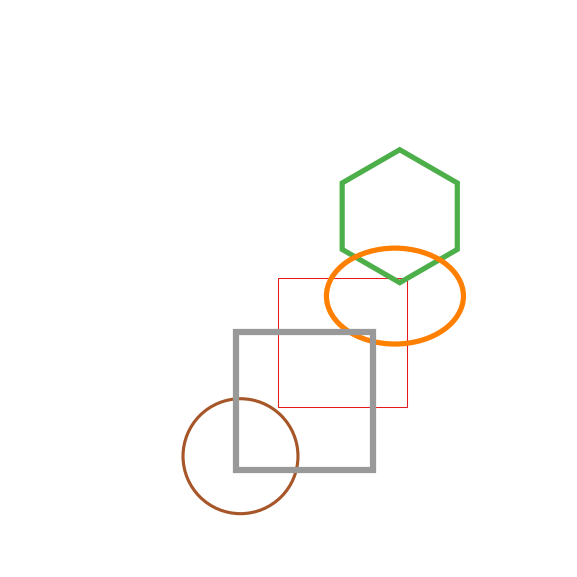[{"shape": "square", "thickness": 0.5, "radius": 0.56, "center": [0.593, 0.406]}, {"shape": "hexagon", "thickness": 2.5, "radius": 0.58, "center": [0.692, 0.625]}, {"shape": "oval", "thickness": 2.5, "radius": 0.59, "center": [0.684, 0.486]}, {"shape": "circle", "thickness": 1.5, "radius": 0.5, "center": [0.416, 0.209]}, {"shape": "square", "thickness": 3, "radius": 0.6, "center": [0.527, 0.305]}]